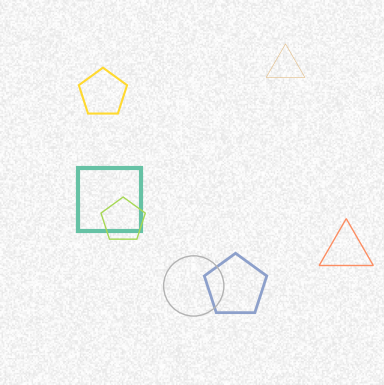[{"shape": "square", "thickness": 3, "radius": 0.41, "center": [0.285, 0.481]}, {"shape": "triangle", "thickness": 1, "radius": 0.41, "center": [0.899, 0.351]}, {"shape": "pentagon", "thickness": 2, "radius": 0.43, "center": [0.612, 0.257]}, {"shape": "pentagon", "thickness": 1, "radius": 0.3, "center": [0.32, 0.428]}, {"shape": "pentagon", "thickness": 1.5, "radius": 0.33, "center": [0.267, 0.758]}, {"shape": "triangle", "thickness": 0.5, "radius": 0.29, "center": [0.742, 0.828]}, {"shape": "circle", "thickness": 1, "radius": 0.39, "center": [0.503, 0.257]}]